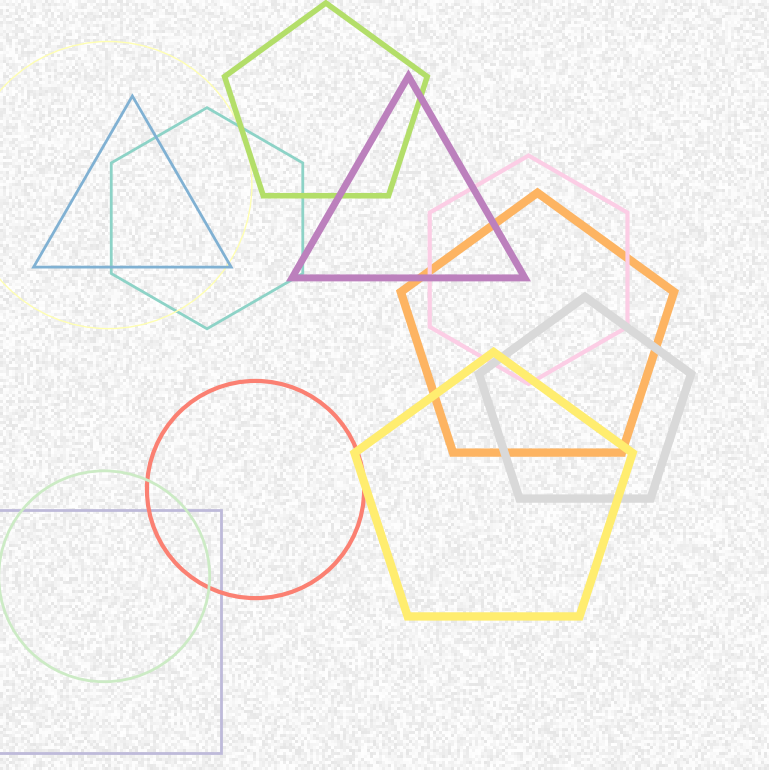[{"shape": "hexagon", "thickness": 1, "radius": 0.72, "center": [0.269, 0.717]}, {"shape": "circle", "thickness": 0.5, "radius": 0.93, "center": [0.141, 0.76]}, {"shape": "square", "thickness": 1, "radius": 0.79, "center": [0.129, 0.18]}, {"shape": "circle", "thickness": 1.5, "radius": 0.71, "center": [0.332, 0.364]}, {"shape": "triangle", "thickness": 1, "radius": 0.74, "center": [0.172, 0.727]}, {"shape": "pentagon", "thickness": 3, "radius": 0.93, "center": [0.698, 0.563]}, {"shape": "pentagon", "thickness": 2, "radius": 0.69, "center": [0.423, 0.858]}, {"shape": "hexagon", "thickness": 1.5, "radius": 0.74, "center": [0.686, 0.65]}, {"shape": "pentagon", "thickness": 3, "radius": 0.72, "center": [0.76, 0.47]}, {"shape": "triangle", "thickness": 2.5, "radius": 0.87, "center": [0.531, 0.726]}, {"shape": "circle", "thickness": 1, "radius": 0.68, "center": [0.135, 0.252]}, {"shape": "pentagon", "thickness": 3, "radius": 0.95, "center": [0.641, 0.353]}]